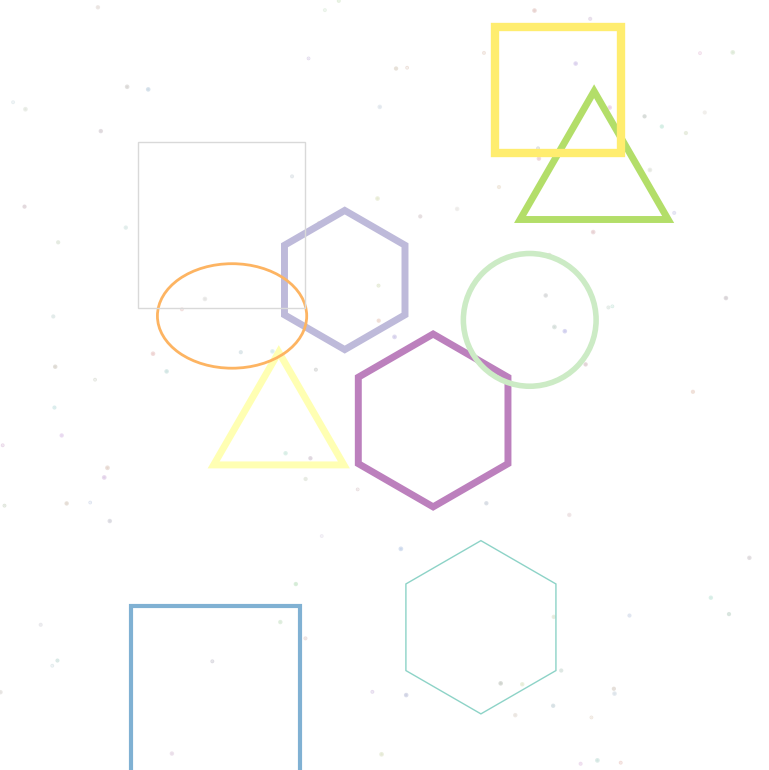[{"shape": "hexagon", "thickness": 0.5, "radius": 0.56, "center": [0.625, 0.185]}, {"shape": "triangle", "thickness": 2.5, "radius": 0.49, "center": [0.362, 0.445]}, {"shape": "hexagon", "thickness": 2.5, "radius": 0.45, "center": [0.448, 0.636]}, {"shape": "square", "thickness": 1.5, "radius": 0.55, "center": [0.279, 0.104]}, {"shape": "oval", "thickness": 1, "radius": 0.48, "center": [0.301, 0.59]}, {"shape": "triangle", "thickness": 2.5, "radius": 0.56, "center": [0.772, 0.77]}, {"shape": "square", "thickness": 0.5, "radius": 0.54, "center": [0.287, 0.708]}, {"shape": "hexagon", "thickness": 2.5, "radius": 0.56, "center": [0.563, 0.454]}, {"shape": "circle", "thickness": 2, "radius": 0.43, "center": [0.688, 0.585]}, {"shape": "square", "thickness": 3, "radius": 0.41, "center": [0.725, 0.884]}]